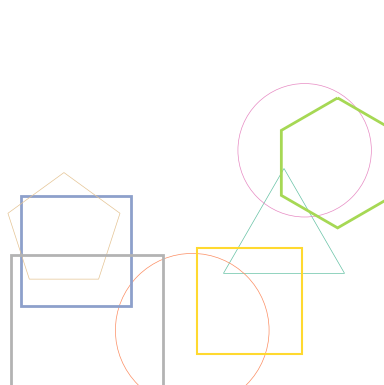[{"shape": "triangle", "thickness": 0.5, "radius": 0.91, "center": [0.738, 0.381]}, {"shape": "circle", "thickness": 0.5, "radius": 1.0, "center": [0.499, 0.142]}, {"shape": "square", "thickness": 2, "radius": 0.71, "center": [0.197, 0.348]}, {"shape": "circle", "thickness": 0.5, "radius": 0.87, "center": [0.791, 0.61]}, {"shape": "hexagon", "thickness": 2, "radius": 0.84, "center": [0.877, 0.577]}, {"shape": "square", "thickness": 1.5, "radius": 0.68, "center": [0.647, 0.218]}, {"shape": "pentagon", "thickness": 0.5, "radius": 0.77, "center": [0.166, 0.399]}, {"shape": "square", "thickness": 2, "radius": 0.98, "center": [0.226, 0.141]}]